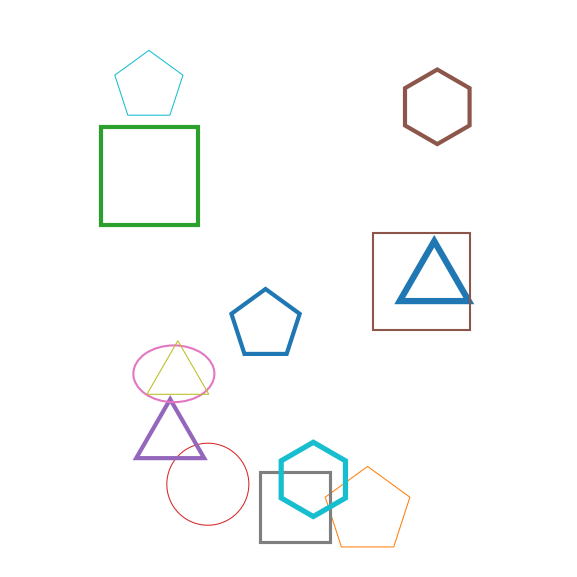[{"shape": "triangle", "thickness": 3, "radius": 0.35, "center": [0.752, 0.512]}, {"shape": "pentagon", "thickness": 2, "radius": 0.31, "center": [0.46, 0.437]}, {"shape": "pentagon", "thickness": 0.5, "radius": 0.39, "center": [0.636, 0.114]}, {"shape": "square", "thickness": 2, "radius": 0.42, "center": [0.259, 0.694]}, {"shape": "circle", "thickness": 0.5, "radius": 0.36, "center": [0.36, 0.161]}, {"shape": "triangle", "thickness": 2, "radius": 0.34, "center": [0.295, 0.24]}, {"shape": "square", "thickness": 1, "radius": 0.42, "center": [0.73, 0.511]}, {"shape": "hexagon", "thickness": 2, "radius": 0.32, "center": [0.757, 0.814]}, {"shape": "oval", "thickness": 1, "radius": 0.35, "center": [0.301, 0.352]}, {"shape": "square", "thickness": 1.5, "radius": 0.3, "center": [0.511, 0.121]}, {"shape": "triangle", "thickness": 0.5, "radius": 0.31, "center": [0.308, 0.347]}, {"shape": "hexagon", "thickness": 2.5, "radius": 0.32, "center": [0.543, 0.169]}, {"shape": "pentagon", "thickness": 0.5, "radius": 0.31, "center": [0.258, 0.85]}]